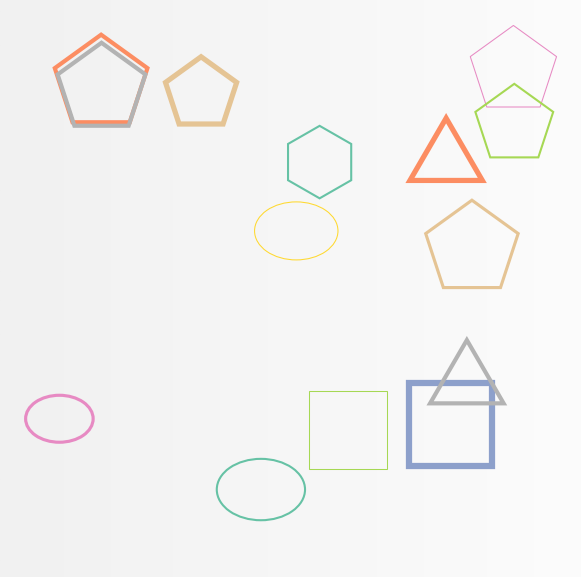[{"shape": "oval", "thickness": 1, "radius": 0.38, "center": [0.449, 0.151]}, {"shape": "hexagon", "thickness": 1, "radius": 0.31, "center": [0.55, 0.718]}, {"shape": "triangle", "thickness": 2.5, "radius": 0.36, "center": [0.768, 0.723]}, {"shape": "pentagon", "thickness": 2, "radius": 0.42, "center": [0.174, 0.855]}, {"shape": "square", "thickness": 3, "radius": 0.36, "center": [0.776, 0.264]}, {"shape": "oval", "thickness": 1.5, "radius": 0.29, "center": [0.102, 0.274]}, {"shape": "pentagon", "thickness": 0.5, "radius": 0.39, "center": [0.883, 0.877]}, {"shape": "square", "thickness": 0.5, "radius": 0.34, "center": [0.599, 0.254]}, {"shape": "pentagon", "thickness": 1, "radius": 0.35, "center": [0.885, 0.784]}, {"shape": "oval", "thickness": 0.5, "radius": 0.36, "center": [0.51, 0.599]}, {"shape": "pentagon", "thickness": 1.5, "radius": 0.42, "center": [0.812, 0.569]}, {"shape": "pentagon", "thickness": 2.5, "radius": 0.32, "center": [0.346, 0.836]}, {"shape": "triangle", "thickness": 2, "radius": 0.37, "center": [0.803, 0.337]}, {"shape": "pentagon", "thickness": 2, "radius": 0.4, "center": [0.175, 0.846]}]